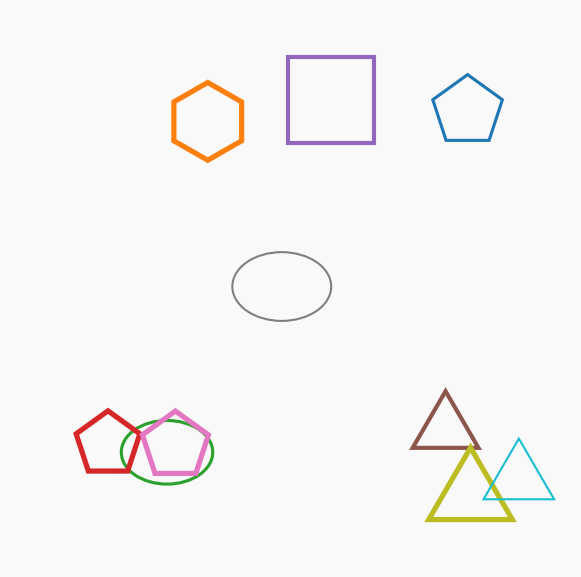[{"shape": "pentagon", "thickness": 1.5, "radius": 0.31, "center": [0.804, 0.807]}, {"shape": "hexagon", "thickness": 2.5, "radius": 0.34, "center": [0.357, 0.789]}, {"shape": "oval", "thickness": 1.5, "radius": 0.39, "center": [0.287, 0.216]}, {"shape": "pentagon", "thickness": 2.5, "radius": 0.29, "center": [0.186, 0.23]}, {"shape": "square", "thickness": 2, "radius": 0.37, "center": [0.569, 0.826]}, {"shape": "triangle", "thickness": 2, "radius": 0.33, "center": [0.767, 0.256]}, {"shape": "pentagon", "thickness": 2.5, "radius": 0.3, "center": [0.302, 0.228]}, {"shape": "oval", "thickness": 1, "radius": 0.43, "center": [0.485, 0.503]}, {"shape": "triangle", "thickness": 2.5, "radius": 0.42, "center": [0.81, 0.141]}, {"shape": "triangle", "thickness": 1, "radius": 0.35, "center": [0.893, 0.17]}]